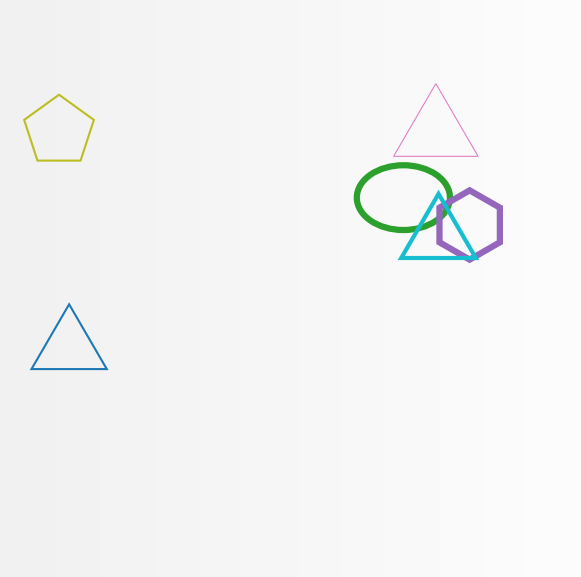[{"shape": "triangle", "thickness": 1, "radius": 0.37, "center": [0.119, 0.397]}, {"shape": "oval", "thickness": 3, "radius": 0.4, "center": [0.694, 0.657]}, {"shape": "hexagon", "thickness": 3, "radius": 0.3, "center": [0.808, 0.61]}, {"shape": "triangle", "thickness": 0.5, "radius": 0.42, "center": [0.75, 0.77]}, {"shape": "pentagon", "thickness": 1, "radius": 0.32, "center": [0.102, 0.772]}, {"shape": "triangle", "thickness": 2, "radius": 0.37, "center": [0.754, 0.589]}]